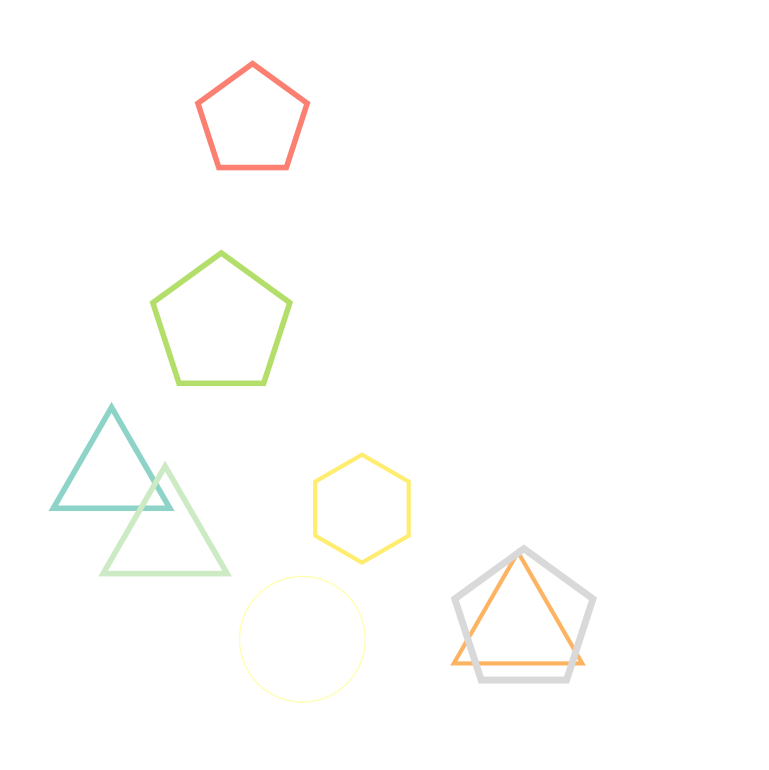[{"shape": "triangle", "thickness": 2, "radius": 0.44, "center": [0.145, 0.384]}, {"shape": "circle", "thickness": 0.5, "radius": 0.41, "center": [0.393, 0.17]}, {"shape": "pentagon", "thickness": 2, "radius": 0.37, "center": [0.328, 0.843]}, {"shape": "triangle", "thickness": 1.5, "radius": 0.48, "center": [0.673, 0.187]}, {"shape": "pentagon", "thickness": 2, "radius": 0.47, "center": [0.287, 0.578]}, {"shape": "pentagon", "thickness": 2.5, "radius": 0.47, "center": [0.68, 0.193]}, {"shape": "triangle", "thickness": 2, "radius": 0.47, "center": [0.214, 0.302]}, {"shape": "hexagon", "thickness": 1.5, "radius": 0.35, "center": [0.47, 0.339]}]